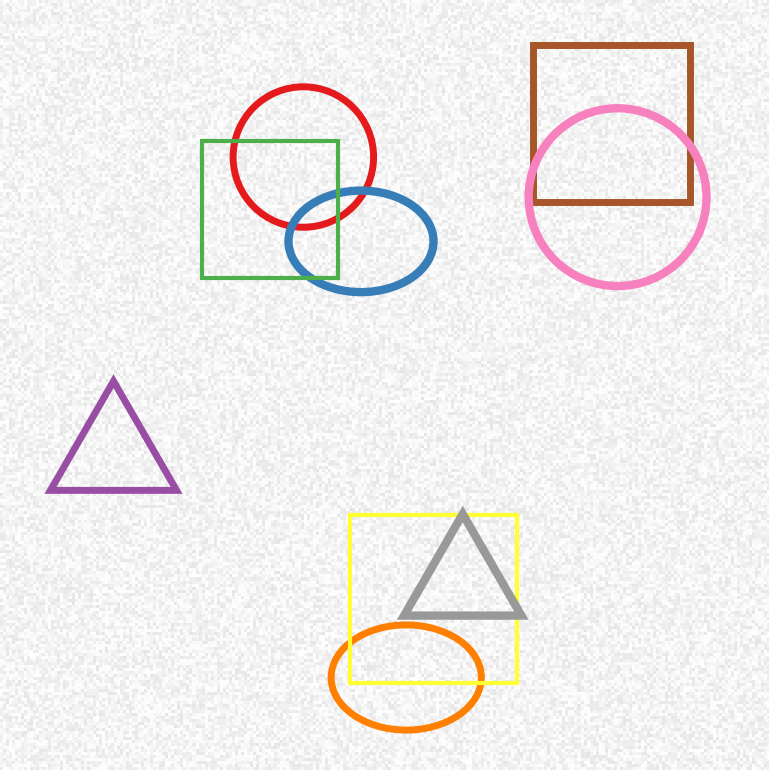[{"shape": "circle", "thickness": 2.5, "radius": 0.46, "center": [0.394, 0.796]}, {"shape": "oval", "thickness": 3, "radius": 0.47, "center": [0.469, 0.687]}, {"shape": "square", "thickness": 1.5, "radius": 0.44, "center": [0.351, 0.728]}, {"shape": "triangle", "thickness": 2.5, "radius": 0.47, "center": [0.147, 0.41]}, {"shape": "oval", "thickness": 2.5, "radius": 0.49, "center": [0.528, 0.12]}, {"shape": "square", "thickness": 1.5, "radius": 0.54, "center": [0.563, 0.222]}, {"shape": "square", "thickness": 2.5, "radius": 0.51, "center": [0.795, 0.84]}, {"shape": "circle", "thickness": 3, "radius": 0.58, "center": [0.802, 0.744]}, {"shape": "triangle", "thickness": 3, "radius": 0.44, "center": [0.601, 0.245]}]